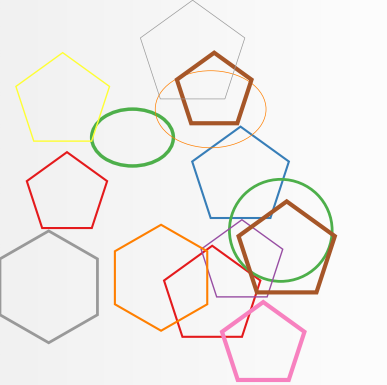[{"shape": "pentagon", "thickness": 1.5, "radius": 0.65, "center": [0.548, 0.231]}, {"shape": "pentagon", "thickness": 1.5, "radius": 0.54, "center": [0.173, 0.496]}, {"shape": "pentagon", "thickness": 1.5, "radius": 0.66, "center": [0.621, 0.54]}, {"shape": "oval", "thickness": 2.5, "radius": 0.53, "center": [0.342, 0.643]}, {"shape": "circle", "thickness": 2, "radius": 0.66, "center": [0.725, 0.402]}, {"shape": "pentagon", "thickness": 1, "radius": 0.55, "center": [0.624, 0.318]}, {"shape": "hexagon", "thickness": 1.5, "radius": 0.69, "center": [0.416, 0.279]}, {"shape": "oval", "thickness": 0.5, "radius": 0.71, "center": [0.544, 0.716]}, {"shape": "pentagon", "thickness": 1, "radius": 0.64, "center": [0.162, 0.736]}, {"shape": "pentagon", "thickness": 3, "radius": 0.51, "center": [0.553, 0.762]}, {"shape": "pentagon", "thickness": 3, "radius": 0.65, "center": [0.74, 0.346]}, {"shape": "pentagon", "thickness": 3, "radius": 0.56, "center": [0.679, 0.104]}, {"shape": "hexagon", "thickness": 2, "radius": 0.73, "center": [0.126, 0.255]}, {"shape": "pentagon", "thickness": 0.5, "radius": 0.71, "center": [0.497, 0.858]}]